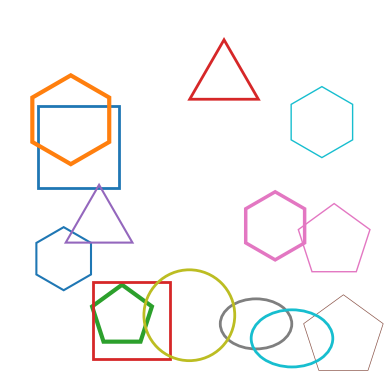[{"shape": "square", "thickness": 2, "radius": 0.53, "center": [0.204, 0.619]}, {"shape": "hexagon", "thickness": 1.5, "radius": 0.41, "center": [0.165, 0.328]}, {"shape": "hexagon", "thickness": 3, "radius": 0.58, "center": [0.184, 0.689]}, {"shape": "pentagon", "thickness": 3, "radius": 0.41, "center": [0.317, 0.179]}, {"shape": "triangle", "thickness": 2, "radius": 0.51, "center": [0.582, 0.794]}, {"shape": "square", "thickness": 2, "radius": 0.5, "center": [0.342, 0.167]}, {"shape": "triangle", "thickness": 1.5, "radius": 0.5, "center": [0.257, 0.42]}, {"shape": "pentagon", "thickness": 0.5, "radius": 0.54, "center": [0.892, 0.126]}, {"shape": "hexagon", "thickness": 2.5, "radius": 0.44, "center": [0.715, 0.413]}, {"shape": "pentagon", "thickness": 1, "radius": 0.49, "center": [0.868, 0.373]}, {"shape": "oval", "thickness": 2, "radius": 0.46, "center": [0.665, 0.159]}, {"shape": "circle", "thickness": 2, "radius": 0.59, "center": [0.492, 0.181]}, {"shape": "hexagon", "thickness": 1, "radius": 0.46, "center": [0.836, 0.683]}, {"shape": "oval", "thickness": 2, "radius": 0.53, "center": [0.758, 0.121]}]